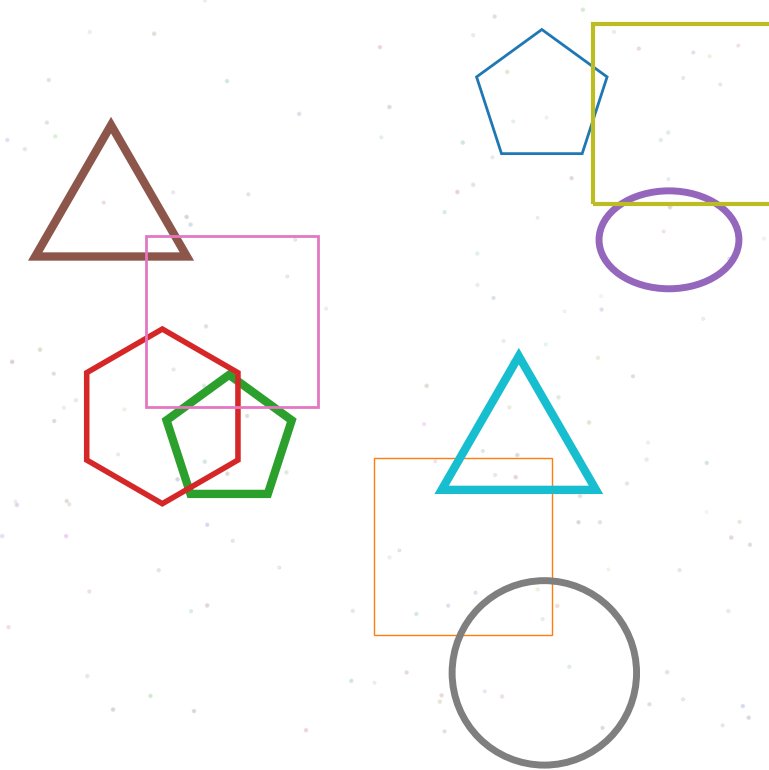[{"shape": "pentagon", "thickness": 1, "radius": 0.45, "center": [0.704, 0.873]}, {"shape": "square", "thickness": 0.5, "radius": 0.58, "center": [0.601, 0.29]}, {"shape": "pentagon", "thickness": 3, "radius": 0.43, "center": [0.298, 0.428]}, {"shape": "hexagon", "thickness": 2, "radius": 0.57, "center": [0.211, 0.459]}, {"shape": "oval", "thickness": 2.5, "radius": 0.45, "center": [0.869, 0.689]}, {"shape": "triangle", "thickness": 3, "radius": 0.57, "center": [0.144, 0.724]}, {"shape": "square", "thickness": 1, "radius": 0.56, "center": [0.301, 0.583]}, {"shape": "circle", "thickness": 2.5, "radius": 0.6, "center": [0.707, 0.126]}, {"shape": "square", "thickness": 1.5, "radius": 0.58, "center": [0.886, 0.852]}, {"shape": "triangle", "thickness": 3, "radius": 0.58, "center": [0.674, 0.422]}]